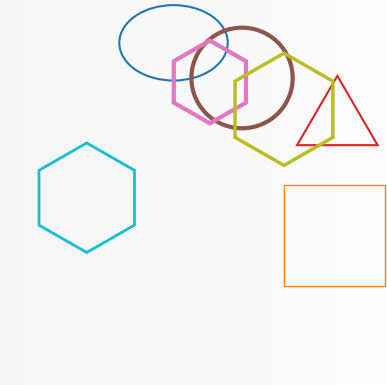[{"shape": "oval", "thickness": 1.5, "radius": 0.7, "center": [0.448, 0.889]}, {"shape": "square", "thickness": 1, "radius": 0.65, "center": [0.863, 0.388]}, {"shape": "triangle", "thickness": 1.5, "radius": 0.6, "center": [0.871, 0.683]}, {"shape": "circle", "thickness": 3, "radius": 0.65, "center": [0.625, 0.798]}, {"shape": "hexagon", "thickness": 3, "radius": 0.54, "center": [0.542, 0.787]}, {"shape": "hexagon", "thickness": 2.5, "radius": 0.73, "center": [0.733, 0.716]}, {"shape": "hexagon", "thickness": 2, "radius": 0.71, "center": [0.224, 0.486]}]